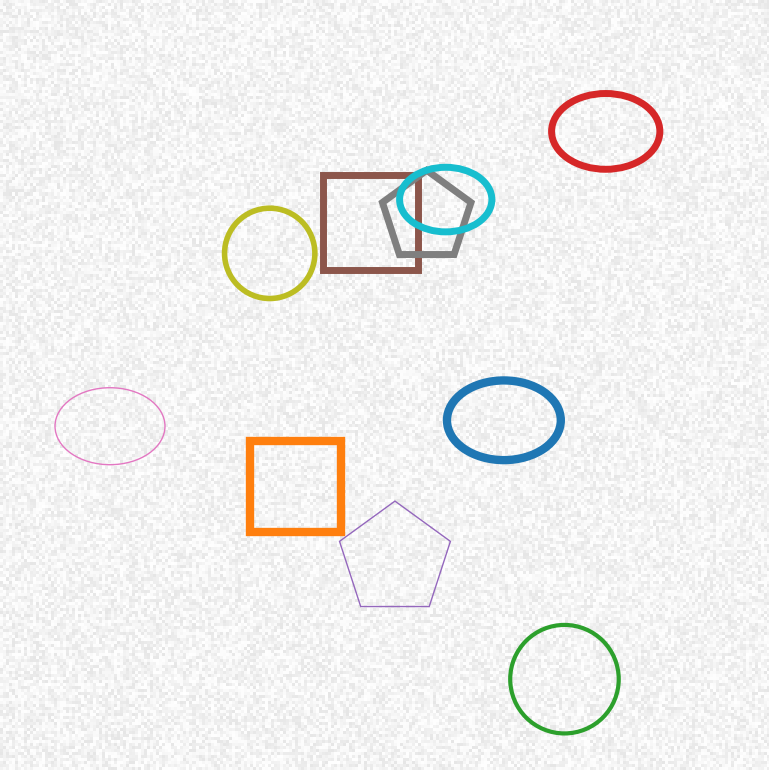[{"shape": "oval", "thickness": 3, "radius": 0.37, "center": [0.654, 0.454]}, {"shape": "square", "thickness": 3, "radius": 0.29, "center": [0.384, 0.368]}, {"shape": "circle", "thickness": 1.5, "radius": 0.35, "center": [0.733, 0.118]}, {"shape": "oval", "thickness": 2.5, "radius": 0.35, "center": [0.787, 0.829]}, {"shape": "pentagon", "thickness": 0.5, "radius": 0.38, "center": [0.513, 0.274]}, {"shape": "square", "thickness": 2.5, "radius": 0.31, "center": [0.481, 0.711]}, {"shape": "oval", "thickness": 0.5, "radius": 0.36, "center": [0.143, 0.446]}, {"shape": "pentagon", "thickness": 2.5, "radius": 0.3, "center": [0.554, 0.718]}, {"shape": "circle", "thickness": 2, "radius": 0.29, "center": [0.35, 0.671]}, {"shape": "oval", "thickness": 2.5, "radius": 0.3, "center": [0.579, 0.741]}]